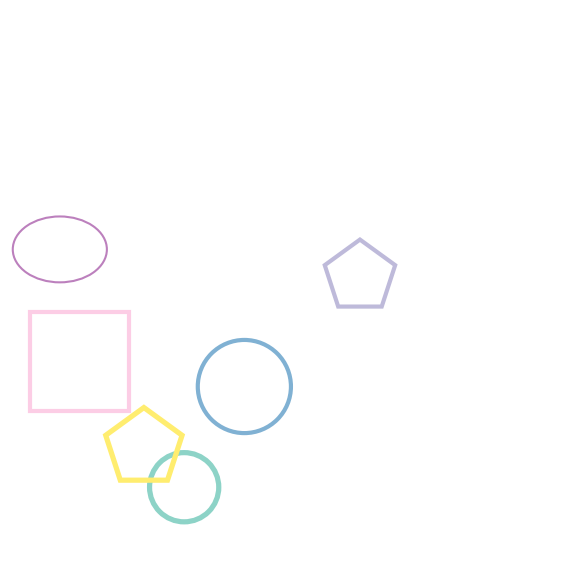[{"shape": "circle", "thickness": 2.5, "radius": 0.3, "center": [0.319, 0.155]}, {"shape": "pentagon", "thickness": 2, "radius": 0.32, "center": [0.623, 0.52]}, {"shape": "circle", "thickness": 2, "radius": 0.4, "center": [0.423, 0.33]}, {"shape": "square", "thickness": 2, "radius": 0.43, "center": [0.137, 0.373]}, {"shape": "oval", "thickness": 1, "radius": 0.41, "center": [0.104, 0.567]}, {"shape": "pentagon", "thickness": 2.5, "radius": 0.35, "center": [0.249, 0.224]}]